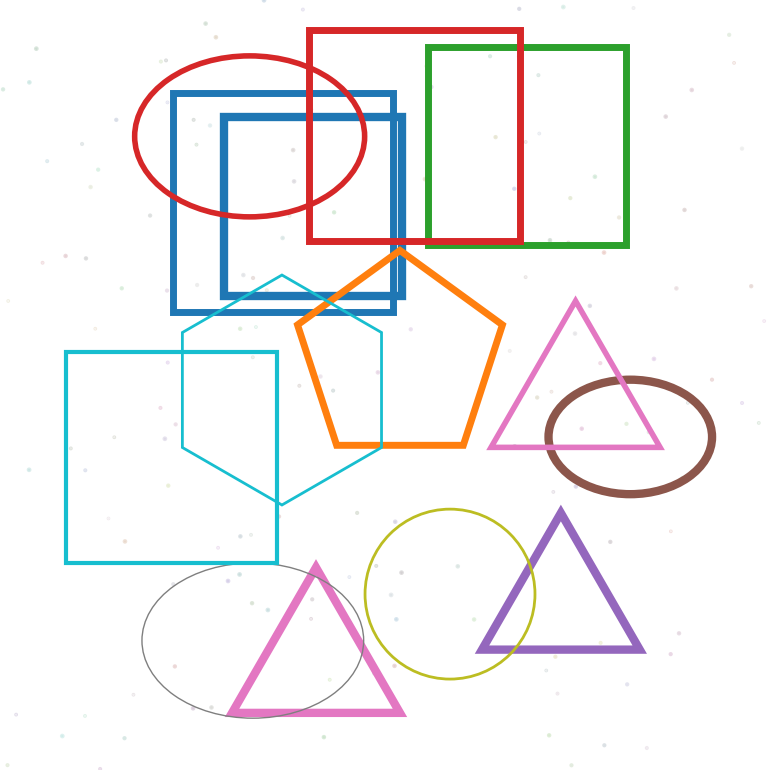[{"shape": "square", "thickness": 2.5, "radius": 0.71, "center": [0.367, 0.737]}, {"shape": "square", "thickness": 3, "radius": 0.58, "center": [0.407, 0.732]}, {"shape": "pentagon", "thickness": 2.5, "radius": 0.7, "center": [0.519, 0.535]}, {"shape": "square", "thickness": 2.5, "radius": 0.64, "center": [0.685, 0.811]}, {"shape": "oval", "thickness": 2, "radius": 0.75, "center": [0.324, 0.823]}, {"shape": "square", "thickness": 2.5, "radius": 0.68, "center": [0.538, 0.825]}, {"shape": "triangle", "thickness": 3, "radius": 0.59, "center": [0.728, 0.215]}, {"shape": "oval", "thickness": 3, "radius": 0.53, "center": [0.819, 0.433]}, {"shape": "triangle", "thickness": 2, "radius": 0.63, "center": [0.747, 0.482]}, {"shape": "triangle", "thickness": 3, "radius": 0.63, "center": [0.41, 0.137]}, {"shape": "oval", "thickness": 0.5, "radius": 0.72, "center": [0.328, 0.168]}, {"shape": "circle", "thickness": 1, "radius": 0.55, "center": [0.584, 0.228]}, {"shape": "square", "thickness": 1.5, "radius": 0.69, "center": [0.222, 0.406]}, {"shape": "hexagon", "thickness": 1, "radius": 0.75, "center": [0.366, 0.493]}]